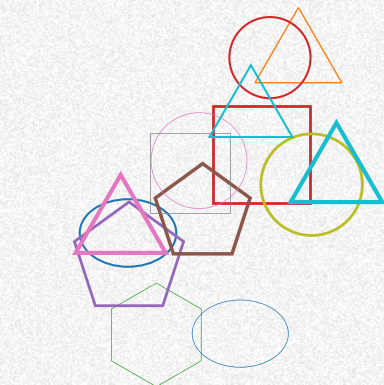[{"shape": "oval", "thickness": 1.5, "radius": 0.63, "center": [0.332, 0.395]}, {"shape": "oval", "thickness": 0.5, "radius": 0.62, "center": [0.624, 0.133]}, {"shape": "triangle", "thickness": 1, "radius": 0.65, "center": [0.775, 0.85]}, {"shape": "hexagon", "thickness": 0.5, "radius": 0.67, "center": [0.406, 0.13]}, {"shape": "square", "thickness": 2, "radius": 0.63, "center": [0.678, 0.6]}, {"shape": "circle", "thickness": 1.5, "radius": 0.53, "center": [0.701, 0.85]}, {"shape": "pentagon", "thickness": 2, "radius": 0.74, "center": [0.335, 0.326]}, {"shape": "pentagon", "thickness": 2.5, "radius": 0.65, "center": [0.526, 0.446]}, {"shape": "circle", "thickness": 0.5, "radius": 0.62, "center": [0.517, 0.583]}, {"shape": "triangle", "thickness": 3, "radius": 0.68, "center": [0.313, 0.411]}, {"shape": "square", "thickness": 0.5, "radius": 0.52, "center": [0.493, 0.55]}, {"shape": "circle", "thickness": 2, "radius": 0.66, "center": [0.809, 0.52]}, {"shape": "triangle", "thickness": 1.5, "radius": 0.62, "center": [0.652, 0.706]}, {"shape": "triangle", "thickness": 3, "radius": 0.69, "center": [0.874, 0.544]}]